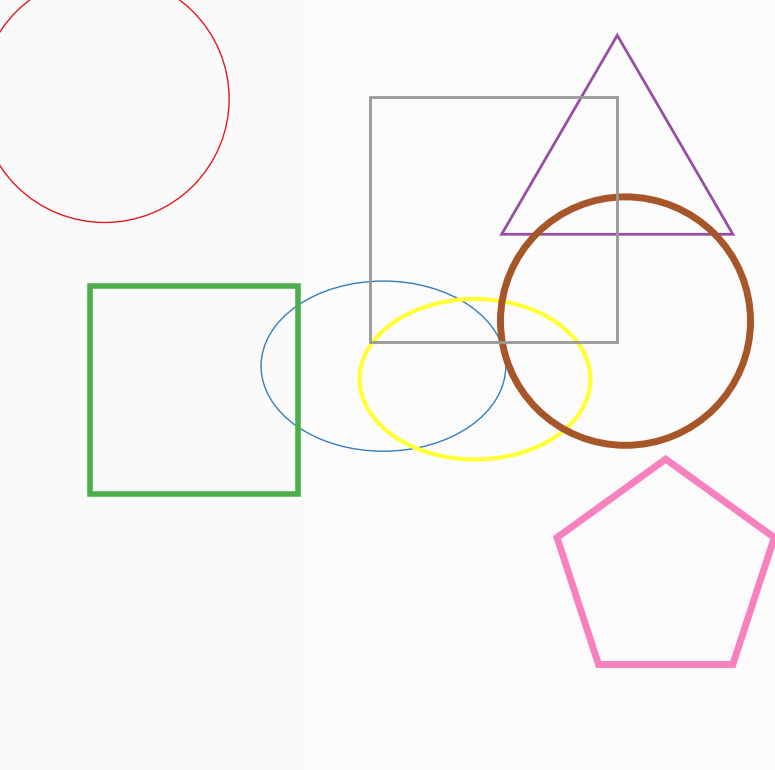[{"shape": "circle", "thickness": 0.5, "radius": 0.8, "center": [0.135, 0.872]}, {"shape": "oval", "thickness": 0.5, "radius": 0.79, "center": [0.495, 0.524]}, {"shape": "square", "thickness": 2, "radius": 0.67, "center": [0.25, 0.494]}, {"shape": "triangle", "thickness": 1, "radius": 0.86, "center": [0.796, 0.782]}, {"shape": "oval", "thickness": 1.5, "radius": 0.74, "center": [0.613, 0.508]}, {"shape": "circle", "thickness": 2.5, "radius": 0.81, "center": [0.807, 0.583]}, {"shape": "pentagon", "thickness": 2.5, "radius": 0.74, "center": [0.859, 0.256]}, {"shape": "square", "thickness": 1, "radius": 0.79, "center": [0.637, 0.715]}]